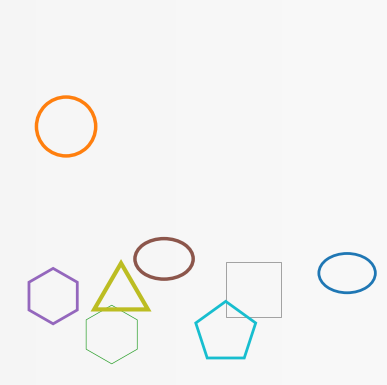[{"shape": "oval", "thickness": 2, "radius": 0.36, "center": [0.896, 0.291]}, {"shape": "circle", "thickness": 2.5, "radius": 0.38, "center": [0.171, 0.671]}, {"shape": "hexagon", "thickness": 0.5, "radius": 0.38, "center": [0.288, 0.131]}, {"shape": "hexagon", "thickness": 2, "radius": 0.36, "center": [0.137, 0.231]}, {"shape": "oval", "thickness": 2.5, "radius": 0.38, "center": [0.423, 0.328]}, {"shape": "square", "thickness": 0.5, "radius": 0.35, "center": [0.654, 0.249]}, {"shape": "triangle", "thickness": 3, "radius": 0.4, "center": [0.312, 0.236]}, {"shape": "pentagon", "thickness": 2, "radius": 0.41, "center": [0.583, 0.136]}]